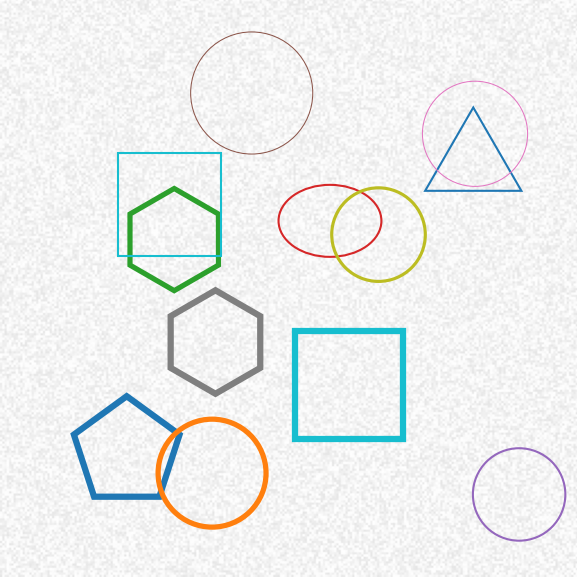[{"shape": "pentagon", "thickness": 3, "radius": 0.48, "center": [0.219, 0.217]}, {"shape": "triangle", "thickness": 1, "radius": 0.48, "center": [0.82, 0.717]}, {"shape": "circle", "thickness": 2.5, "radius": 0.47, "center": [0.367, 0.18]}, {"shape": "hexagon", "thickness": 2.5, "radius": 0.44, "center": [0.302, 0.584]}, {"shape": "oval", "thickness": 1, "radius": 0.45, "center": [0.571, 0.617]}, {"shape": "circle", "thickness": 1, "radius": 0.4, "center": [0.899, 0.143]}, {"shape": "circle", "thickness": 0.5, "radius": 0.53, "center": [0.436, 0.838]}, {"shape": "circle", "thickness": 0.5, "radius": 0.46, "center": [0.823, 0.767]}, {"shape": "hexagon", "thickness": 3, "radius": 0.45, "center": [0.373, 0.407]}, {"shape": "circle", "thickness": 1.5, "radius": 0.41, "center": [0.655, 0.593]}, {"shape": "square", "thickness": 3, "radius": 0.47, "center": [0.605, 0.332]}, {"shape": "square", "thickness": 1, "radius": 0.45, "center": [0.294, 0.645]}]